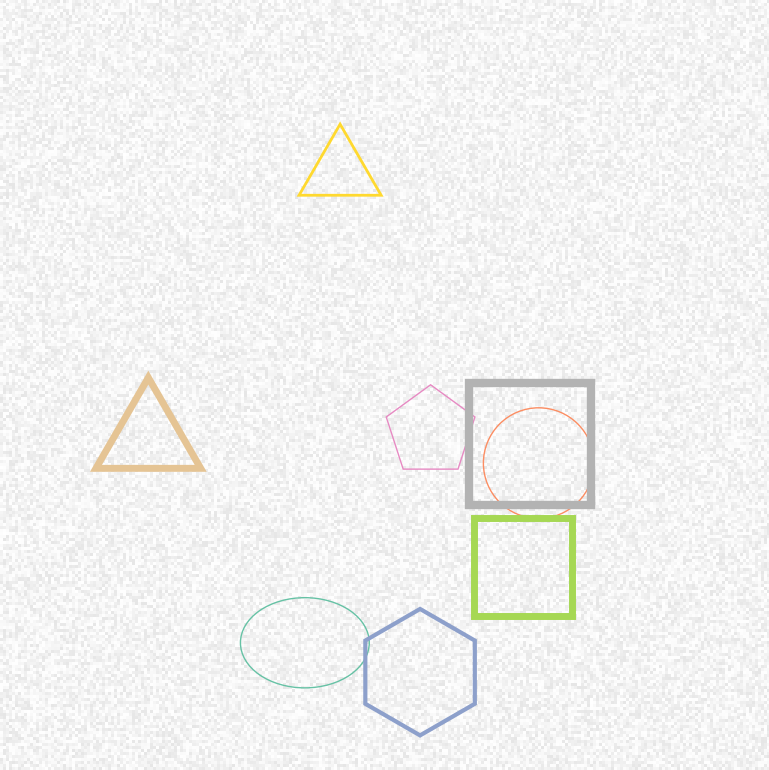[{"shape": "oval", "thickness": 0.5, "radius": 0.42, "center": [0.396, 0.165]}, {"shape": "circle", "thickness": 0.5, "radius": 0.36, "center": [0.7, 0.399]}, {"shape": "hexagon", "thickness": 1.5, "radius": 0.41, "center": [0.546, 0.127]}, {"shape": "pentagon", "thickness": 0.5, "radius": 0.3, "center": [0.559, 0.44]}, {"shape": "square", "thickness": 2.5, "radius": 0.32, "center": [0.679, 0.263]}, {"shape": "triangle", "thickness": 1, "radius": 0.31, "center": [0.442, 0.777]}, {"shape": "triangle", "thickness": 2.5, "radius": 0.39, "center": [0.193, 0.431]}, {"shape": "square", "thickness": 3, "radius": 0.4, "center": [0.688, 0.423]}]